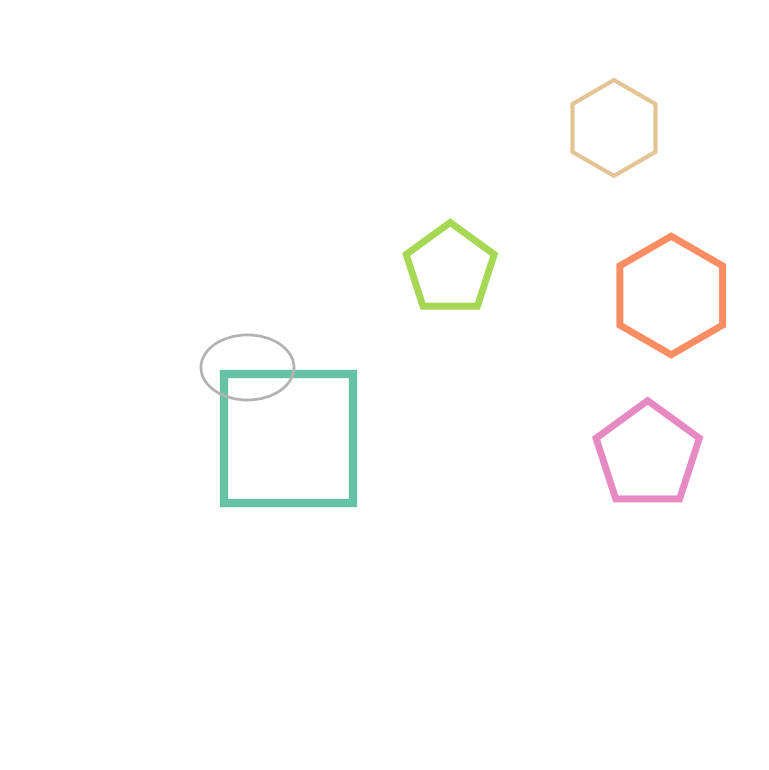[{"shape": "square", "thickness": 3, "radius": 0.42, "center": [0.375, 0.431]}, {"shape": "hexagon", "thickness": 2.5, "radius": 0.39, "center": [0.872, 0.616]}, {"shape": "pentagon", "thickness": 2.5, "radius": 0.35, "center": [0.841, 0.409]}, {"shape": "pentagon", "thickness": 2.5, "radius": 0.3, "center": [0.585, 0.651]}, {"shape": "hexagon", "thickness": 1.5, "radius": 0.31, "center": [0.797, 0.834]}, {"shape": "oval", "thickness": 1, "radius": 0.3, "center": [0.321, 0.523]}]